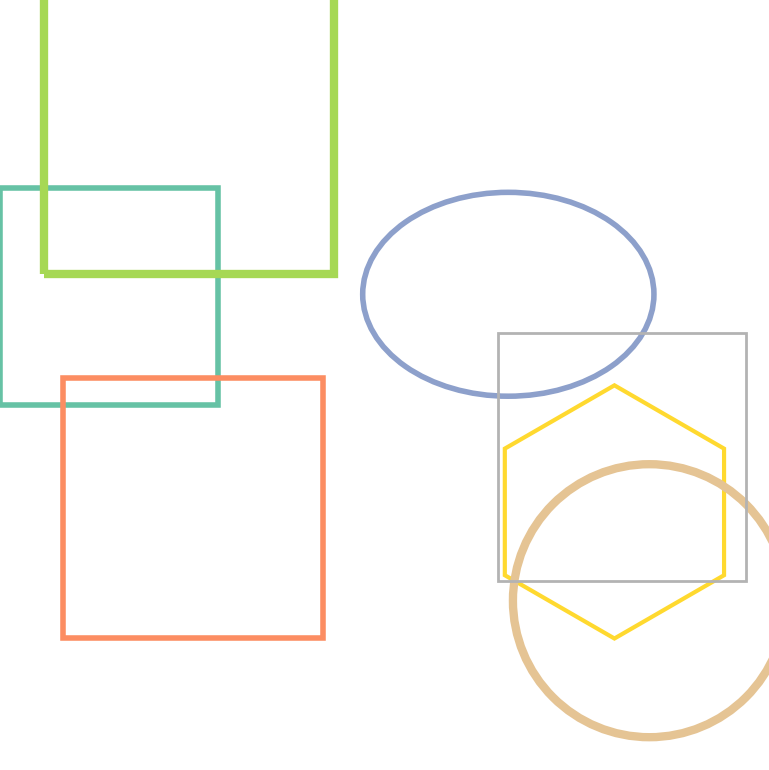[{"shape": "square", "thickness": 2, "radius": 0.71, "center": [0.142, 0.615]}, {"shape": "square", "thickness": 2, "radius": 0.84, "center": [0.251, 0.34]}, {"shape": "oval", "thickness": 2, "radius": 0.95, "center": [0.66, 0.618]}, {"shape": "square", "thickness": 3, "radius": 0.94, "center": [0.245, 0.832]}, {"shape": "hexagon", "thickness": 1.5, "radius": 0.82, "center": [0.798, 0.335]}, {"shape": "circle", "thickness": 3, "radius": 0.89, "center": [0.843, 0.22]}, {"shape": "square", "thickness": 1, "radius": 0.81, "center": [0.807, 0.406]}]